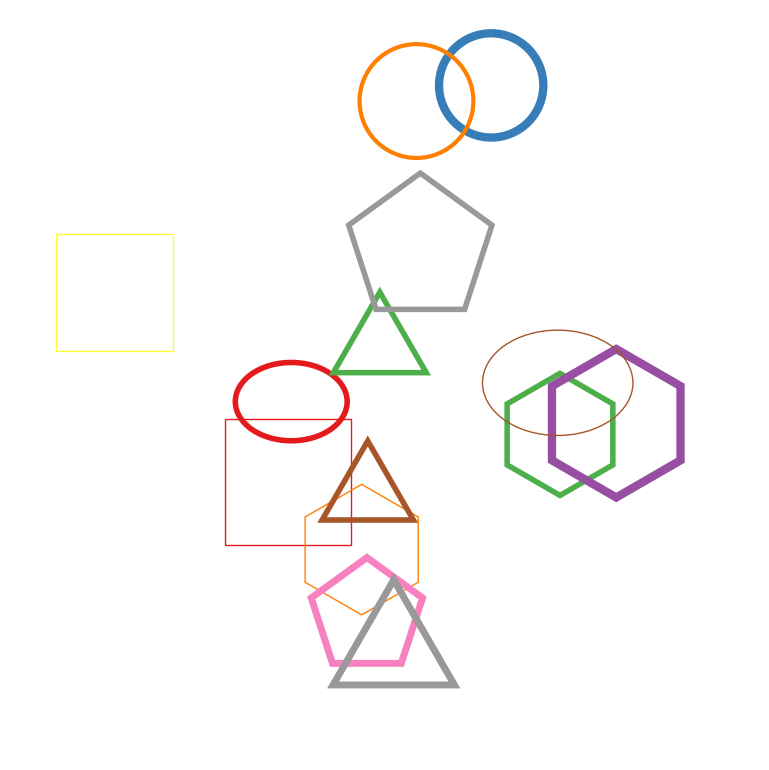[{"shape": "square", "thickness": 0.5, "radius": 0.41, "center": [0.374, 0.374]}, {"shape": "oval", "thickness": 2, "radius": 0.36, "center": [0.378, 0.478]}, {"shape": "circle", "thickness": 3, "radius": 0.34, "center": [0.638, 0.889]}, {"shape": "hexagon", "thickness": 2, "radius": 0.4, "center": [0.727, 0.436]}, {"shape": "triangle", "thickness": 2, "radius": 0.35, "center": [0.493, 0.551]}, {"shape": "hexagon", "thickness": 3, "radius": 0.48, "center": [0.8, 0.45]}, {"shape": "hexagon", "thickness": 0.5, "radius": 0.42, "center": [0.47, 0.286]}, {"shape": "circle", "thickness": 1.5, "radius": 0.37, "center": [0.541, 0.869]}, {"shape": "square", "thickness": 0.5, "radius": 0.38, "center": [0.149, 0.62]}, {"shape": "triangle", "thickness": 2, "radius": 0.34, "center": [0.478, 0.359]}, {"shape": "oval", "thickness": 0.5, "radius": 0.49, "center": [0.724, 0.503]}, {"shape": "pentagon", "thickness": 2.5, "radius": 0.38, "center": [0.476, 0.2]}, {"shape": "triangle", "thickness": 2.5, "radius": 0.45, "center": [0.511, 0.156]}, {"shape": "pentagon", "thickness": 2, "radius": 0.49, "center": [0.546, 0.677]}]